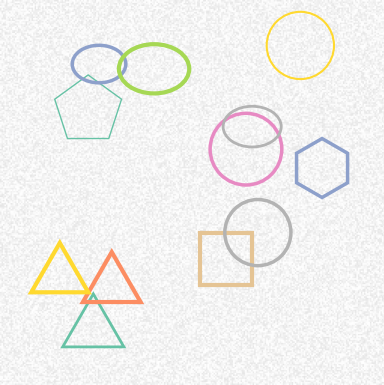[{"shape": "triangle", "thickness": 2, "radius": 0.46, "center": [0.242, 0.145]}, {"shape": "pentagon", "thickness": 1, "radius": 0.46, "center": [0.229, 0.714]}, {"shape": "triangle", "thickness": 3, "radius": 0.43, "center": [0.29, 0.259]}, {"shape": "hexagon", "thickness": 2.5, "radius": 0.38, "center": [0.837, 0.564]}, {"shape": "oval", "thickness": 2.5, "radius": 0.35, "center": [0.257, 0.834]}, {"shape": "circle", "thickness": 2.5, "radius": 0.47, "center": [0.639, 0.613]}, {"shape": "oval", "thickness": 3, "radius": 0.46, "center": [0.4, 0.821]}, {"shape": "circle", "thickness": 1.5, "radius": 0.44, "center": [0.78, 0.882]}, {"shape": "triangle", "thickness": 3, "radius": 0.43, "center": [0.155, 0.284]}, {"shape": "square", "thickness": 3, "radius": 0.34, "center": [0.587, 0.327]}, {"shape": "oval", "thickness": 2, "radius": 0.38, "center": [0.655, 0.671]}, {"shape": "circle", "thickness": 2.5, "radius": 0.43, "center": [0.67, 0.396]}]